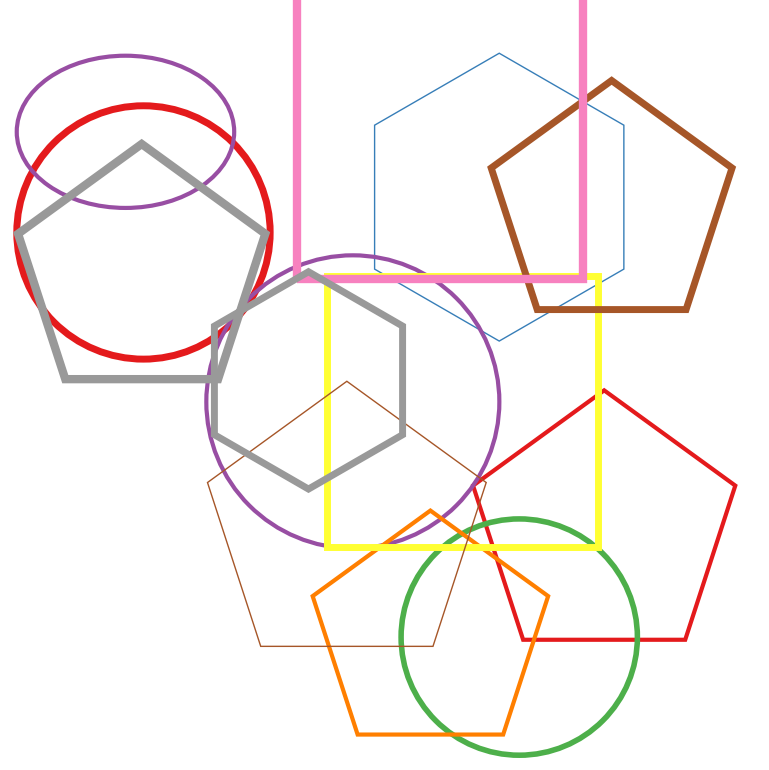[{"shape": "circle", "thickness": 2.5, "radius": 0.82, "center": [0.186, 0.698]}, {"shape": "pentagon", "thickness": 1.5, "radius": 0.9, "center": [0.785, 0.314]}, {"shape": "hexagon", "thickness": 0.5, "radius": 0.93, "center": [0.648, 0.744]}, {"shape": "circle", "thickness": 2, "radius": 0.77, "center": [0.674, 0.173]}, {"shape": "oval", "thickness": 1.5, "radius": 0.71, "center": [0.163, 0.829]}, {"shape": "circle", "thickness": 1.5, "radius": 0.95, "center": [0.458, 0.478]}, {"shape": "pentagon", "thickness": 1.5, "radius": 0.8, "center": [0.559, 0.176]}, {"shape": "square", "thickness": 2.5, "radius": 0.88, "center": [0.601, 0.466]}, {"shape": "pentagon", "thickness": 0.5, "radius": 0.95, "center": [0.45, 0.315]}, {"shape": "pentagon", "thickness": 2.5, "radius": 0.82, "center": [0.794, 0.731]}, {"shape": "square", "thickness": 3, "radius": 0.93, "center": [0.572, 0.823]}, {"shape": "pentagon", "thickness": 3, "radius": 0.84, "center": [0.184, 0.644]}, {"shape": "hexagon", "thickness": 2.5, "radius": 0.71, "center": [0.401, 0.506]}]